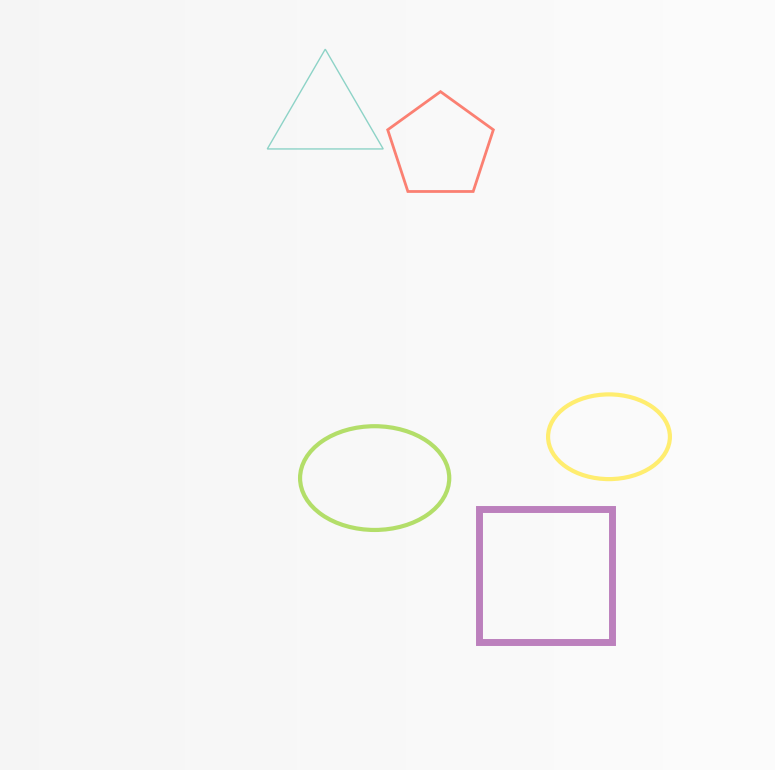[{"shape": "triangle", "thickness": 0.5, "radius": 0.43, "center": [0.42, 0.85]}, {"shape": "pentagon", "thickness": 1, "radius": 0.36, "center": [0.568, 0.809]}, {"shape": "oval", "thickness": 1.5, "radius": 0.48, "center": [0.483, 0.379]}, {"shape": "square", "thickness": 2.5, "radius": 0.43, "center": [0.704, 0.253]}, {"shape": "oval", "thickness": 1.5, "radius": 0.39, "center": [0.786, 0.433]}]